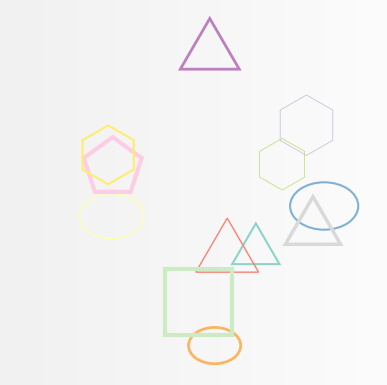[{"shape": "triangle", "thickness": 1.5, "radius": 0.35, "center": [0.66, 0.349]}, {"shape": "oval", "thickness": 1, "radius": 0.42, "center": [0.288, 0.439]}, {"shape": "hexagon", "thickness": 0.5, "radius": 0.39, "center": [0.791, 0.675]}, {"shape": "triangle", "thickness": 1, "radius": 0.47, "center": [0.586, 0.34]}, {"shape": "oval", "thickness": 1.5, "radius": 0.44, "center": [0.837, 0.465]}, {"shape": "oval", "thickness": 2, "radius": 0.34, "center": [0.554, 0.102]}, {"shape": "hexagon", "thickness": 0.5, "radius": 0.34, "center": [0.728, 0.573]}, {"shape": "pentagon", "thickness": 3, "radius": 0.39, "center": [0.291, 0.565]}, {"shape": "triangle", "thickness": 2.5, "radius": 0.41, "center": [0.808, 0.407]}, {"shape": "triangle", "thickness": 2, "radius": 0.44, "center": [0.541, 0.864]}, {"shape": "square", "thickness": 3, "radius": 0.43, "center": [0.512, 0.215]}, {"shape": "hexagon", "thickness": 1.5, "radius": 0.38, "center": [0.279, 0.598]}]